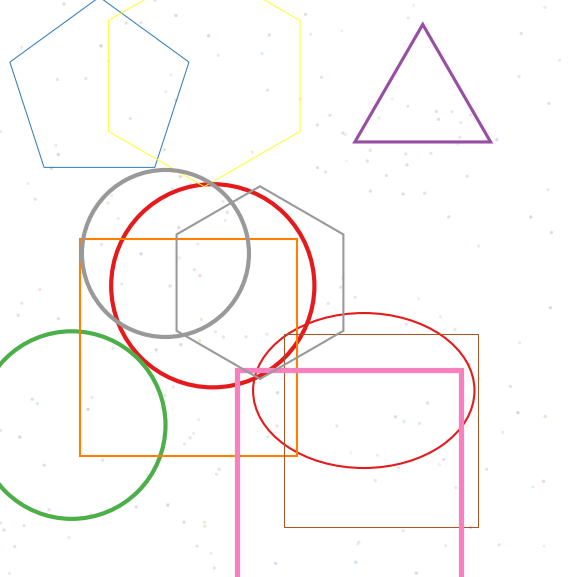[{"shape": "circle", "thickness": 2, "radius": 0.88, "center": [0.368, 0.504]}, {"shape": "oval", "thickness": 1, "radius": 0.96, "center": [0.63, 0.323]}, {"shape": "pentagon", "thickness": 0.5, "radius": 0.82, "center": [0.172, 0.841]}, {"shape": "circle", "thickness": 2, "radius": 0.81, "center": [0.124, 0.263]}, {"shape": "triangle", "thickness": 1.5, "radius": 0.68, "center": [0.732, 0.821]}, {"shape": "square", "thickness": 1, "radius": 0.94, "center": [0.326, 0.398]}, {"shape": "hexagon", "thickness": 0.5, "radius": 0.96, "center": [0.354, 0.868]}, {"shape": "square", "thickness": 0.5, "radius": 0.84, "center": [0.659, 0.254]}, {"shape": "square", "thickness": 2.5, "radius": 0.97, "center": [0.605, 0.164]}, {"shape": "circle", "thickness": 2, "radius": 0.72, "center": [0.287, 0.56]}, {"shape": "hexagon", "thickness": 1, "radius": 0.83, "center": [0.45, 0.51]}]